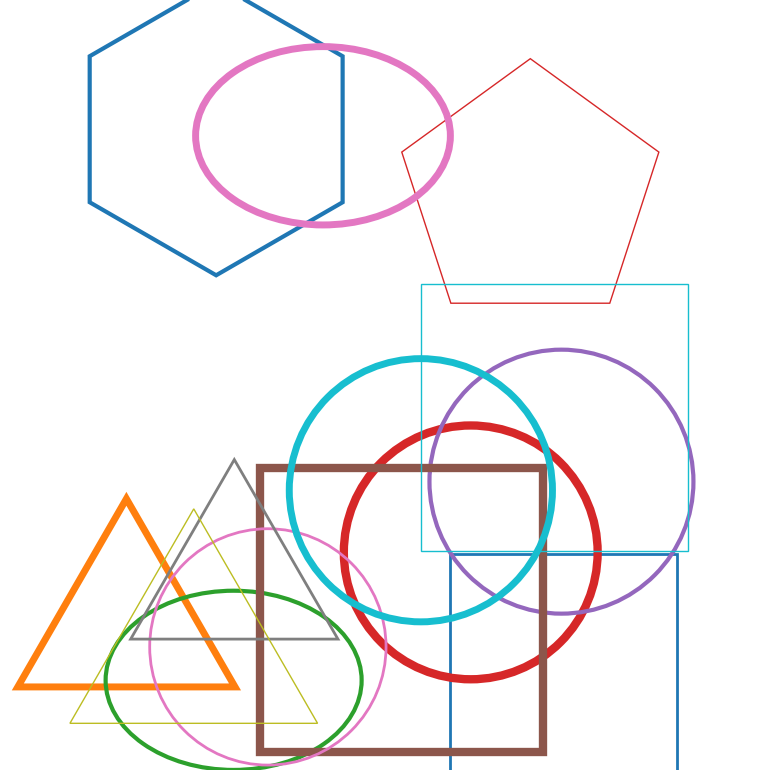[{"shape": "hexagon", "thickness": 1.5, "radius": 0.95, "center": [0.281, 0.832]}, {"shape": "square", "thickness": 1, "radius": 0.74, "center": [0.732, 0.134]}, {"shape": "triangle", "thickness": 2.5, "radius": 0.81, "center": [0.164, 0.189]}, {"shape": "oval", "thickness": 1.5, "radius": 0.83, "center": [0.303, 0.116]}, {"shape": "circle", "thickness": 3, "radius": 0.82, "center": [0.611, 0.283]}, {"shape": "pentagon", "thickness": 0.5, "radius": 0.88, "center": [0.689, 0.748]}, {"shape": "circle", "thickness": 1.5, "radius": 0.86, "center": [0.729, 0.374]}, {"shape": "square", "thickness": 3, "radius": 0.92, "center": [0.522, 0.208]}, {"shape": "circle", "thickness": 1, "radius": 0.77, "center": [0.348, 0.16]}, {"shape": "oval", "thickness": 2.5, "radius": 0.83, "center": [0.419, 0.824]}, {"shape": "triangle", "thickness": 1, "radius": 0.78, "center": [0.304, 0.248]}, {"shape": "triangle", "thickness": 0.5, "radius": 0.93, "center": [0.252, 0.153]}, {"shape": "circle", "thickness": 2.5, "radius": 0.85, "center": [0.547, 0.363]}, {"shape": "square", "thickness": 0.5, "radius": 0.87, "center": [0.72, 0.458]}]